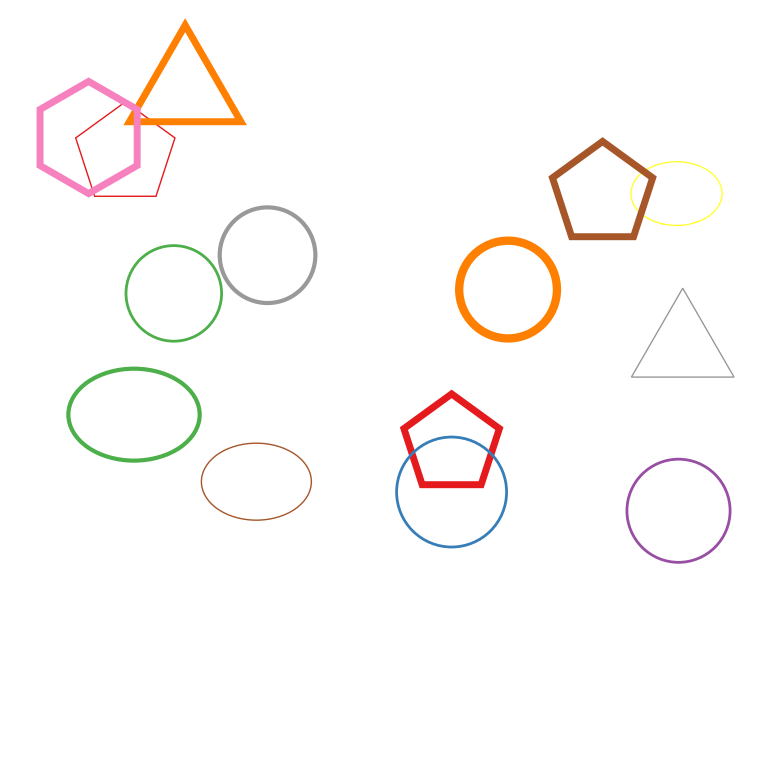[{"shape": "pentagon", "thickness": 2.5, "radius": 0.33, "center": [0.587, 0.423]}, {"shape": "pentagon", "thickness": 0.5, "radius": 0.34, "center": [0.163, 0.8]}, {"shape": "circle", "thickness": 1, "radius": 0.36, "center": [0.586, 0.361]}, {"shape": "oval", "thickness": 1.5, "radius": 0.43, "center": [0.174, 0.461]}, {"shape": "circle", "thickness": 1, "radius": 0.31, "center": [0.226, 0.619]}, {"shape": "circle", "thickness": 1, "radius": 0.33, "center": [0.881, 0.337]}, {"shape": "circle", "thickness": 3, "radius": 0.32, "center": [0.66, 0.624]}, {"shape": "triangle", "thickness": 2.5, "radius": 0.42, "center": [0.24, 0.884]}, {"shape": "oval", "thickness": 0.5, "radius": 0.3, "center": [0.879, 0.749]}, {"shape": "oval", "thickness": 0.5, "radius": 0.36, "center": [0.333, 0.374]}, {"shape": "pentagon", "thickness": 2.5, "radius": 0.34, "center": [0.783, 0.748]}, {"shape": "hexagon", "thickness": 2.5, "radius": 0.36, "center": [0.115, 0.821]}, {"shape": "circle", "thickness": 1.5, "radius": 0.31, "center": [0.347, 0.669]}, {"shape": "triangle", "thickness": 0.5, "radius": 0.38, "center": [0.887, 0.549]}]